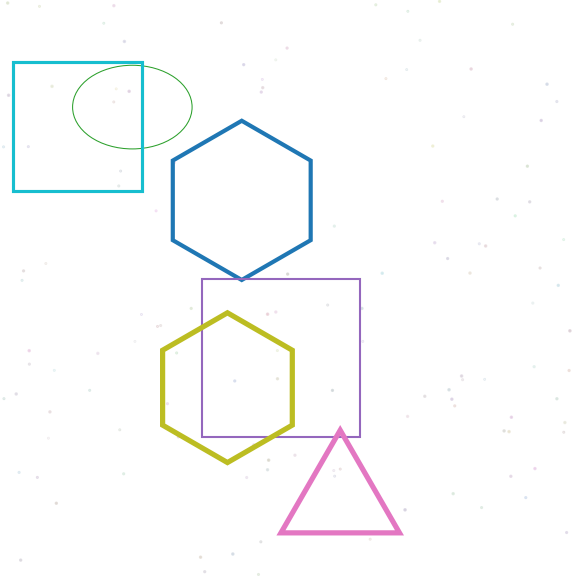[{"shape": "hexagon", "thickness": 2, "radius": 0.69, "center": [0.419, 0.652]}, {"shape": "oval", "thickness": 0.5, "radius": 0.52, "center": [0.229, 0.814]}, {"shape": "square", "thickness": 1, "radius": 0.68, "center": [0.487, 0.38]}, {"shape": "triangle", "thickness": 2.5, "radius": 0.59, "center": [0.589, 0.136]}, {"shape": "hexagon", "thickness": 2.5, "radius": 0.65, "center": [0.394, 0.328]}, {"shape": "square", "thickness": 1.5, "radius": 0.56, "center": [0.134, 0.78]}]